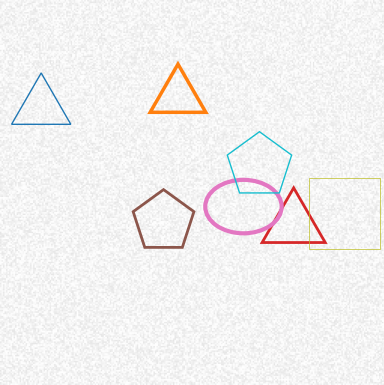[{"shape": "triangle", "thickness": 1, "radius": 0.44, "center": [0.107, 0.722]}, {"shape": "triangle", "thickness": 2.5, "radius": 0.42, "center": [0.462, 0.75]}, {"shape": "triangle", "thickness": 2, "radius": 0.47, "center": [0.763, 0.417]}, {"shape": "pentagon", "thickness": 2, "radius": 0.41, "center": [0.425, 0.425]}, {"shape": "oval", "thickness": 3, "radius": 0.5, "center": [0.632, 0.463]}, {"shape": "square", "thickness": 0.5, "radius": 0.46, "center": [0.894, 0.447]}, {"shape": "pentagon", "thickness": 1, "radius": 0.44, "center": [0.674, 0.57]}]